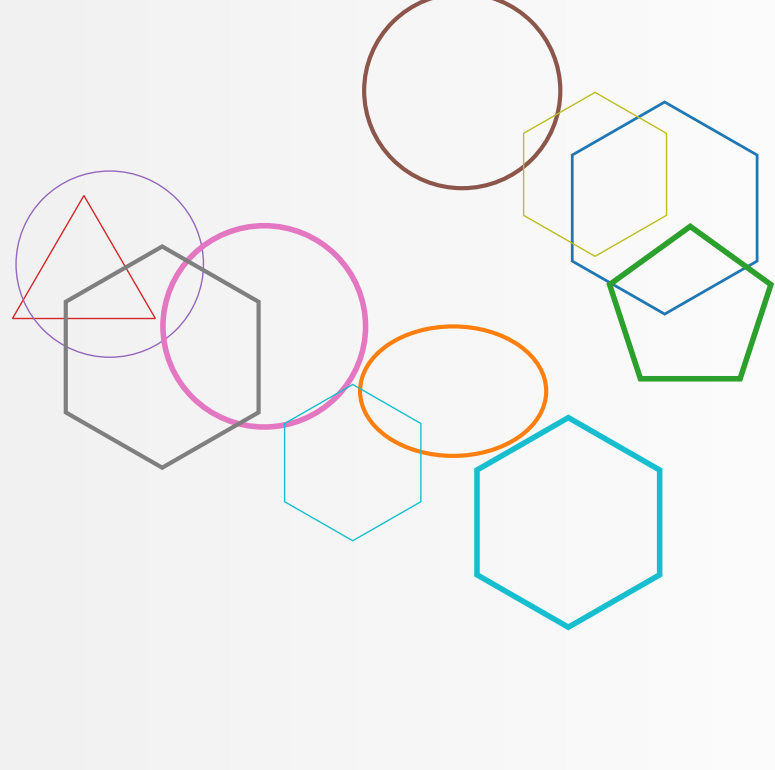[{"shape": "hexagon", "thickness": 1, "radius": 0.69, "center": [0.858, 0.73]}, {"shape": "oval", "thickness": 1.5, "radius": 0.6, "center": [0.585, 0.492]}, {"shape": "pentagon", "thickness": 2, "radius": 0.55, "center": [0.891, 0.597]}, {"shape": "triangle", "thickness": 0.5, "radius": 0.53, "center": [0.108, 0.64]}, {"shape": "circle", "thickness": 0.5, "radius": 0.6, "center": [0.142, 0.657]}, {"shape": "circle", "thickness": 1.5, "radius": 0.63, "center": [0.596, 0.882]}, {"shape": "circle", "thickness": 2, "radius": 0.65, "center": [0.341, 0.576]}, {"shape": "hexagon", "thickness": 1.5, "radius": 0.72, "center": [0.209, 0.536]}, {"shape": "hexagon", "thickness": 0.5, "radius": 0.53, "center": [0.768, 0.774]}, {"shape": "hexagon", "thickness": 2, "radius": 0.68, "center": [0.733, 0.322]}, {"shape": "hexagon", "thickness": 0.5, "radius": 0.51, "center": [0.455, 0.399]}]